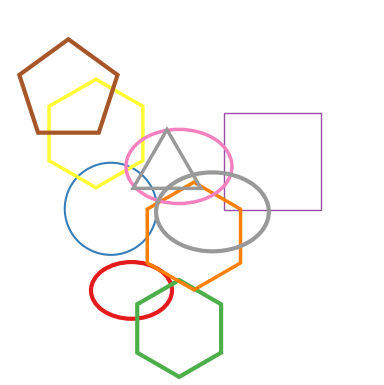[{"shape": "oval", "thickness": 3, "radius": 0.53, "center": [0.342, 0.246]}, {"shape": "circle", "thickness": 1.5, "radius": 0.6, "center": [0.288, 0.458]}, {"shape": "hexagon", "thickness": 3, "radius": 0.63, "center": [0.465, 0.147]}, {"shape": "square", "thickness": 1, "radius": 0.63, "center": [0.708, 0.58]}, {"shape": "hexagon", "thickness": 2.5, "radius": 0.7, "center": [0.504, 0.387]}, {"shape": "hexagon", "thickness": 2.5, "radius": 0.7, "center": [0.249, 0.653]}, {"shape": "pentagon", "thickness": 3, "radius": 0.67, "center": [0.178, 0.764]}, {"shape": "oval", "thickness": 2.5, "radius": 0.69, "center": [0.465, 0.568]}, {"shape": "oval", "thickness": 3, "radius": 0.73, "center": [0.552, 0.45]}, {"shape": "triangle", "thickness": 2.5, "radius": 0.51, "center": [0.434, 0.562]}]